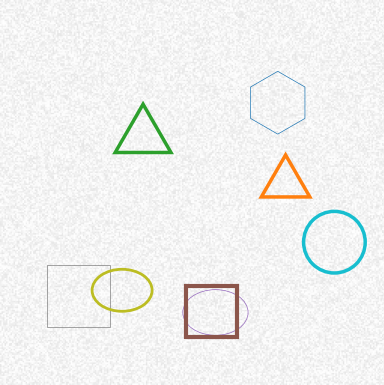[{"shape": "hexagon", "thickness": 0.5, "radius": 0.41, "center": [0.721, 0.733]}, {"shape": "triangle", "thickness": 2.5, "radius": 0.36, "center": [0.742, 0.525]}, {"shape": "triangle", "thickness": 2.5, "radius": 0.42, "center": [0.372, 0.646]}, {"shape": "oval", "thickness": 0.5, "radius": 0.42, "center": [0.56, 0.188]}, {"shape": "square", "thickness": 3, "radius": 0.33, "center": [0.549, 0.19]}, {"shape": "square", "thickness": 0.5, "radius": 0.4, "center": [0.204, 0.231]}, {"shape": "oval", "thickness": 2, "radius": 0.39, "center": [0.317, 0.246]}, {"shape": "circle", "thickness": 2.5, "radius": 0.4, "center": [0.869, 0.371]}]